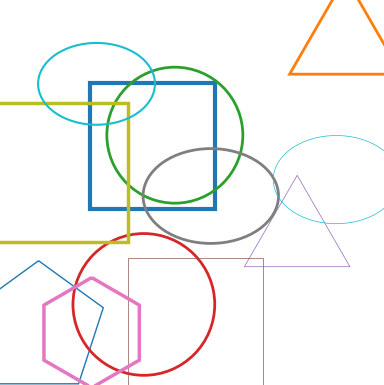[{"shape": "square", "thickness": 3, "radius": 0.82, "center": [0.396, 0.622]}, {"shape": "pentagon", "thickness": 1, "radius": 0.88, "center": [0.1, 0.146]}, {"shape": "triangle", "thickness": 2, "radius": 0.84, "center": [0.897, 0.891]}, {"shape": "circle", "thickness": 2, "radius": 0.88, "center": [0.454, 0.649]}, {"shape": "circle", "thickness": 2, "radius": 0.92, "center": [0.374, 0.209]}, {"shape": "triangle", "thickness": 0.5, "radius": 0.79, "center": [0.772, 0.386]}, {"shape": "square", "thickness": 0.5, "radius": 0.87, "center": [0.508, 0.156]}, {"shape": "hexagon", "thickness": 2.5, "radius": 0.72, "center": [0.238, 0.136]}, {"shape": "oval", "thickness": 2, "radius": 0.88, "center": [0.547, 0.491]}, {"shape": "square", "thickness": 2.5, "radius": 0.91, "center": [0.152, 0.552]}, {"shape": "oval", "thickness": 0.5, "radius": 0.82, "center": [0.873, 0.533]}, {"shape": "oval", "thickness": 1.5, "radius": 0.76, "center": [0.251, 0.782]}]